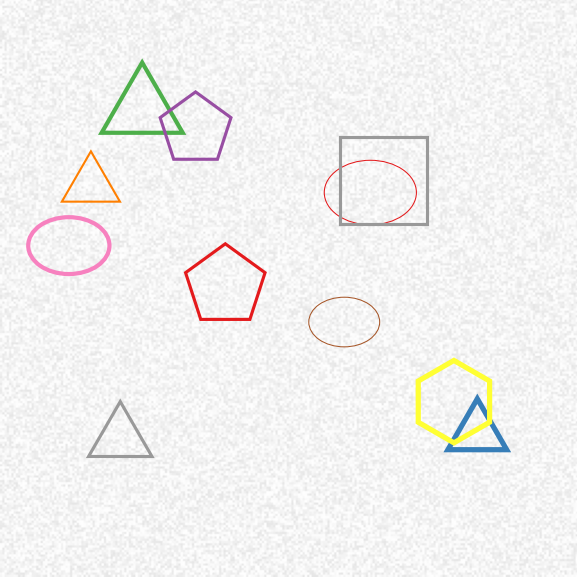[{"shape": "oval", "thickness": 0.5, "radius": 0.4, "center": [0.641, 0.666]}, {"shape": "pentagon", "thickness": 1.5, "radius": 0.36, "center": [0.39, 0.505]}, {"shape": "triangle", "thickness": 2.5, "radius": 0.29, "center": [0.827, 0.25]}, {"shape": "triangle", "thickness": 2, "radius": 0.41, "center": [0.246, 0.81]}, {"shape": "pentagon", "thickness": 1.5, "radius": 0.32, "center": [0.339, 0.776]}, {"shape": "triangle", "thickness": 1, "radius": 0.29, "center": [0.157, 0.679]}, {"shape": "hexagon", "thickness": 2.5, "radius": 0.36, "center": [0.786, 0.304]}, {"shape": "oval", "thickness": 0.5, "radius": 0.31, "center": [0.596, 0.442]}, {"shape": "oval", "thickness": 2, "radius": 0.35, "center": [0.119, 0.574]}, {"shape": "square", "thickness": 1.5, "radius": 0.38, "center": [0.664, 0.686]}, {"shape": "triangle", "thickness": 1.5, "radius": 0.32, "center": [0.208, 0.24]}]